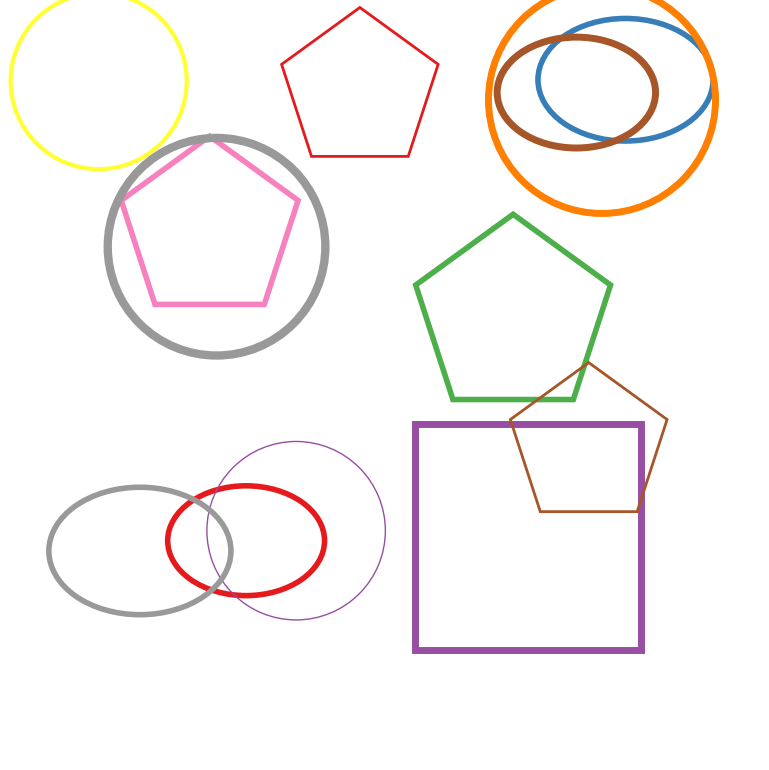[{"shape": "oval", "thickness": 2, "radius": 0.51, "center": [0.32, 0.298]}, {"shape": "pentagon", "thickness": 1, "radius": 0.53, "center": [0.467, 0.883]}, {"shape": "oval", "thickness": 2, "radius": 0.57, "center": [0.812, 0.896]}, {"shape": "pentagon", "thickness": 2, "radius": 0.67, "center": [0.666, 0.589]}, {"shape": "square", "thickness": 2.5, "radius": 0.73, "center": [0.686, 0.303]}, {"shape": "circle", "thickness": 0.5, "radius": 0.58, "center": [0.385, 0.311]}, {"shape": "circle", "thickness": 2.5, "radius": 0.74, "center": [0.782, 0.87]}, {"shape": "circle", "thickness": 1.5, "radius": 0.57, "center": [0.128, 0.895]}, {"shape": "pentagon", "thickness": 1, "radius": 0.54, "center": [0.765, 0.422]}, {"shape": "oval", "thickness": 2.5, "radius": 0.51, "center": [0.749, 0.88]}, {"shape": "pentagon", "thickness": 2, "radius": 0.6, "center": [0.272, 0.702]}, {"shape": "oval", "thickness": 2, "radius": 0.59, "center": [0.182, 0.284]}, {"shape": "circle", "thickness": 3, "radius": 0.71, "center": [0.281, 0.68]}]